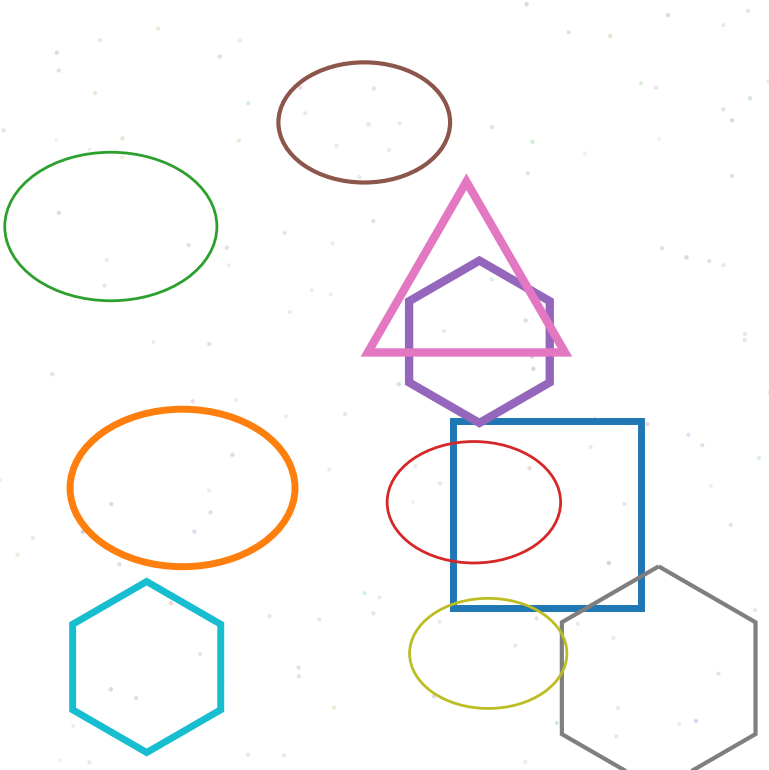[{"shape": "square", "thickness": 2.5, "radius": 0.61, "center": [0.71, 0.332]}, {"shape": "oval", "thickness": 2.5, "radius": 0.73, "center": [0.237, 0.366]}, {"shape": "oval", "thickness": 1, "radius": 0.69, "center": [0.144, 0.706]}, {"shape": "oval", "thickness": 1, "radius": 0.56, "center": [0.615, 0.348]}, {"shape": "hexagon", "thickness": 3, "radius": 0.53, "center": [0.623, 0.556]}, {"shape": "oval", "thickness": 1.5, "radius": 0.56, "center": [0.473, 0.841]}, {"shape": "triangle", "thickness": 3, "radius": 0.74, "center": [0.606, 0.616]}, {"shape": "hexagon", "thickness": 1.5, "radius": 0.73, "center": [0.855, 0.119]}, {"shape": "oval", "thickness": 1, "radius": 0.51, "center": [0.634, 0.151]}, {"shape": "hexagon", "thickness": 2.5, "radius": 0.56, "center": [0.19, 0.134]}]